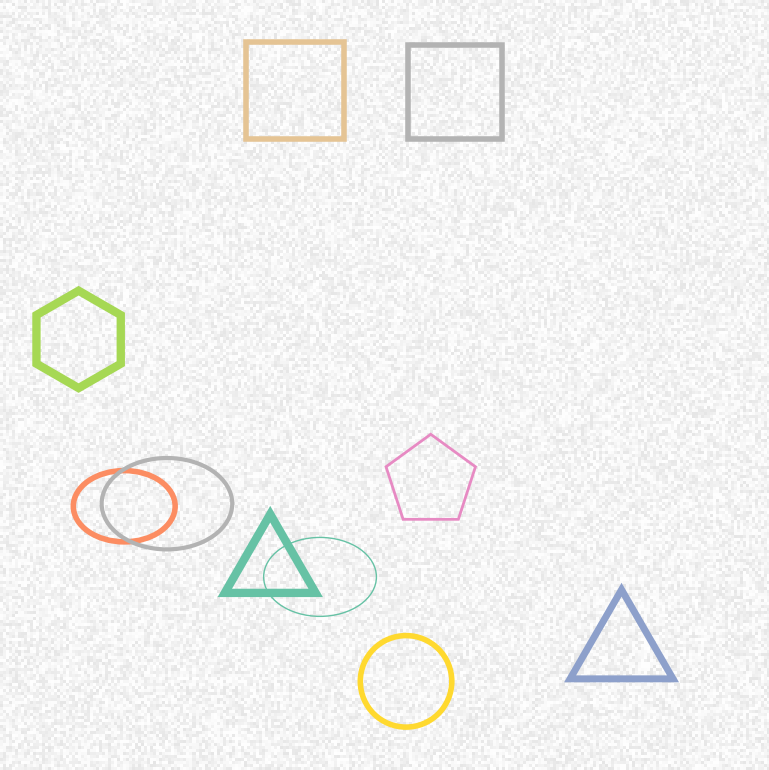[{"shape": "triangle", "thickness": 3, "radius": 0.34, "center": [0.351, 0.264]}, {"shape": "oval", "thickness": 0.5, "radius": 0.37, "center": [0.416, 0.251]}, {"shape": "oval", "thickness": 2, "radius": 0.33, "center": [0.161, 0.343]}, {"shape": "triangle", "thickness": 2.5, "radius": 0.39, "center": [0.807, 0.157]}, {"shape": "pentagon", "thickness": 1, "radius": 0.31, "center": [0.559, 0.375]}, {"shape": "hexagon", "thickness": 3, "radius": 0.32, "center": [0.102, 0.559]}, {"shape": "circle", "thickness": 2, "radius": 0.3, "center": [0.527, 0.115]}, {"shape": "square", "thickness": 2, "radius": 0.32, "center": [0.383, 0.883]}, {"shape": "oval", "thickness": 1.5, "radius": 0.42, "center": [0.217, 0.346]}, {"shape": "square", "thickness": 2, "radius": 0.31, "center": [0.591, 0.881]}]